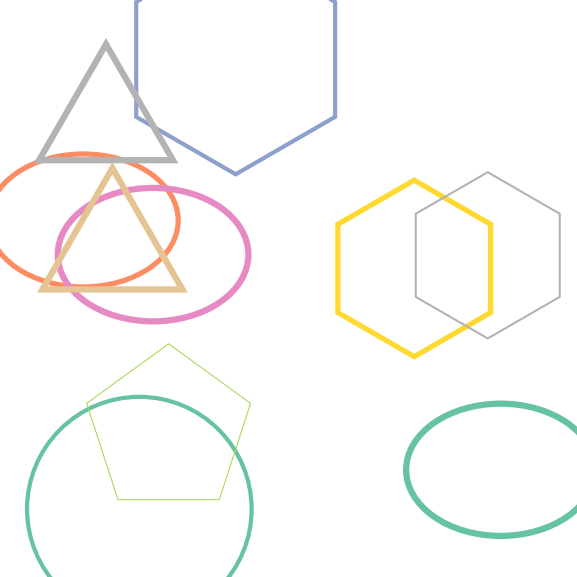[{"shape": "circle", "thickness": 2, "radius": 0.97, "center": [0.241, 0.118]}, {"shape": "oval", "thickness": 3, "radius": 0.82, "center": [0.867, 0.186]}, {"shape": "oval", "thickness": 2.5, "radius": 0.82, "center": [0.144, 0.617]}, {"shape": "hexagon", "thickness": 2, "radius": 0.99, "center": [0.408, 0.896]}, {"shape": "oval", "thickness": 3, "radius": 0.83, "center": [0.265, 0.558]}, {"shape": "pentagon", "thickness": 0.5, "radius": 0.75, "center": [0.292, 0.255]}, {"shape": "hexagon", "thickness": 2.5, "radius": 0.76, "center": [0.717, 0.534]}, {"shape": "triangle", "thickness": 3, "radius": 0.7, "center": [0.195, 0.568]}, {"shape": "triangle", "thickness": 3, "radius": 0.67, "center": [0.184, 0.789]}, {"shape": "hexagon", "thickness": 1, "radius": 0.72, "center": [0.845, 0.557]}]